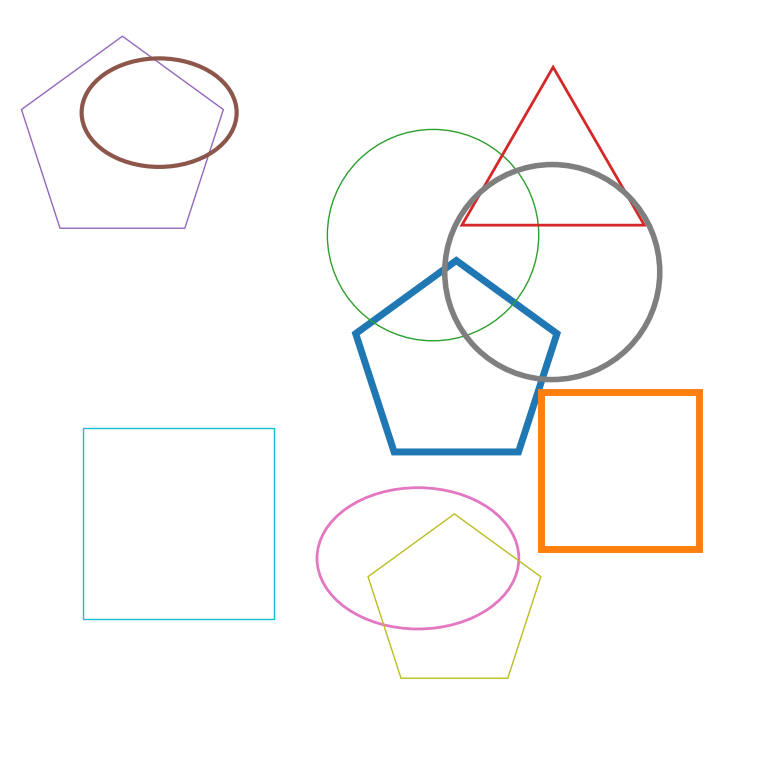[{"shape": "pentagon", "thickness": 2.5, "radius": 0.69, "center": [0.593, 0.524]}, {"shape": "square", "thickness": 2.5, "radius": 0.51, "center": [0.805, 0.389]}, {"shape": "circle", "thickness": 0.5, "radius": 0.69, "center": [0.562, 0.695]}, {"shape": "triangle", "thickness": 1, "radius": 0.68, "center": [0.718, 0.776]}, {"shape": "pentagon", "thickness": 0.5, "radius": 0.69, "center": [0.159, 0.815]}, {"shape": "oval", "thickness": 1.5, "radius": 0.5, "center": [0.207, 0.854]}, {"shape": "oval", "thickness": 1, "radius": 0.66, "center": [0.543, 0.275]}, {"shape": "circle", "thickness": 2, "radius": 0.7, "center": [0.717, 0.647]}, {"shape": "pentagon", "thickness": 0.5, "radius": 0.59, "center": [0.59, 0.215]}, {"shape": "square", "thickness": 0.5, "radius": 0.62, "center": [0.232, 0.321]}]